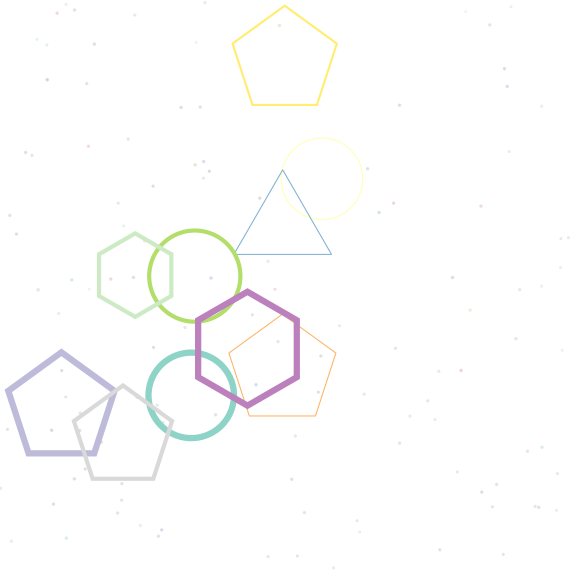[{"shape": "circle", "thickness": 3, "radius": 0.37, "center": [0.331, 0.315]}, {"shape": "circle", "thickness": 0.5, "radius": 0.35, "center": [0.558, 0.689]}, {"shape": "pentagon", "thickness": 3, "radius": 0.48, "center": [0.106, 0.292]}, {"shape": "triangle", "thickness": 0.5, "radius": 0.49, "center": [0.49, 0.607]}, {"shape": "pentagon", "thickness": 0.5, "radius": 0.49, "center": [0.489, 0.358]}, {"shape": "circle", "thickness": 2, "radius": 0.39, "center": [0.337, 0.521]}, {"shape": "pentagon", "thickness": 2, "radius": 0.45, "center": [0.213, 0.242]}, {"shape": "hexagon", "thickness": 3, "radius": 0.49, "center": [0.429, 0.395]}, {"shape": "hexagon", "thickness": 2, "radius": 0.36, "center": [0.234, 0.523]}, {"shape": "pentagon", "thickness": 1, "radius": 0.47, "center": [0.493, 0.894]}]